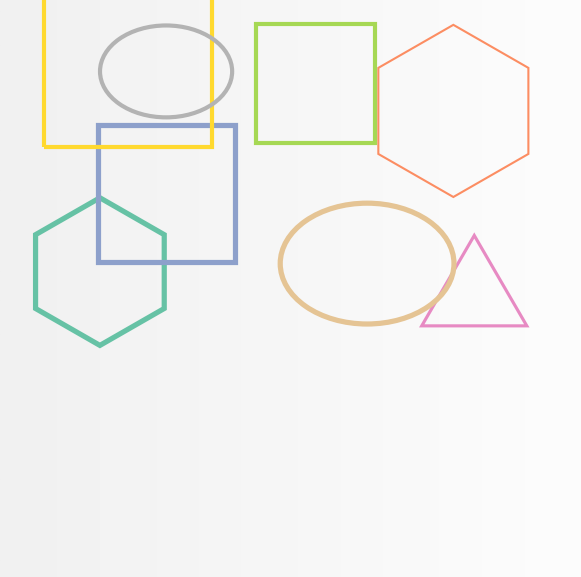[{"shape": "hexagon", "thickness": 2.5, "radius": 0.64, "center": [0.172, 0.529]}, {"shape": "hexagon", "thickness": 1, "radius": 0.75, "center": [0.78, 0.807]}, {"shape": "square", "thickness": 2.5, "radius": 0.59, "center": [0.286, 0.664]}, {"shape": "triangle", "thickness": 1.5, "radius": 0.52, "center": [0.816, 0.487]}, {"shape": "square", "thickness": 2, "radius": 0.51, "center": [0.543, 0.855]}, {"shape": "square", "thickness": 2, "radius": 0.72, "center": [0.221, 0.89]}, {"shape": "oval", "thickness": 2.5, "radius": 0.75, "center": [0.632, 0.543]}, {"shape": "oval", "thickness": 2, "radius": 0.57, "center": [0.286, 0.875]}]